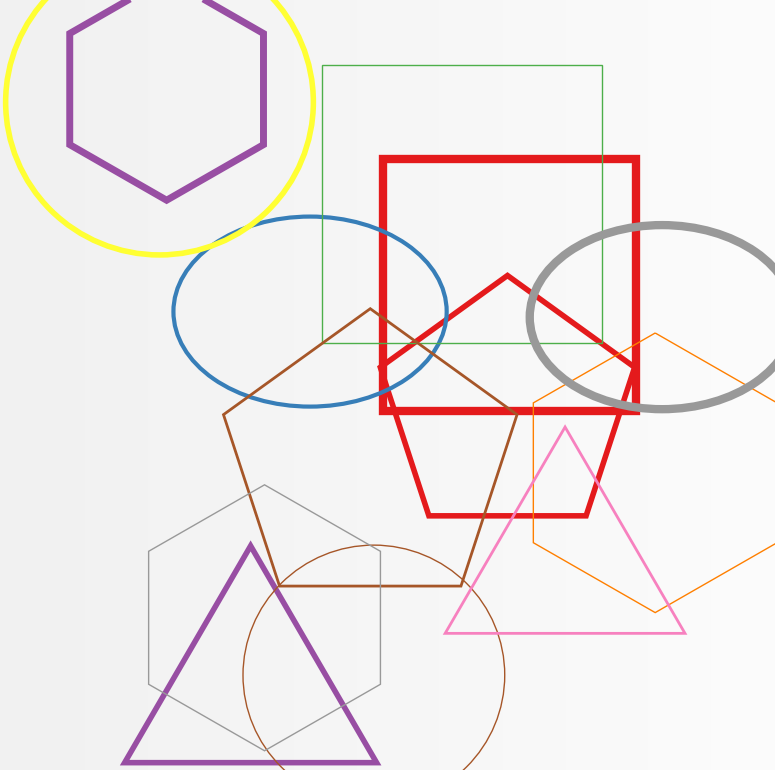[{"shape": "pentagon", "thickness": 2, "radius": 0.86, "center": [0.655, 0.47]}, {"shape": "square", "thickness": 3, "radius": 0.82, "center": [0.657, 0.63]}, {"shape": "oval", "thickness": 1.5, "radius": 0.88, "center": [0.4, 0.595]}, {"shape": "square", "thickness": 0.5, "radius": 0.9, "center": [0.597, 0.735]}, {"shape": "hexagon", "thickness": 2.5, "radius": 0.72, "center": [0.215, 0.884]}, {"shape": "triangle", "thickness": 2, "radius": 0.94, "center": [0.323, 0.103]}, {"shape": "hexagon", "thickness": 0.5, "radius": 0.91, "center": [0.845, 0.386]}, {"shape": "circle", "thickness": 2, "radius": 0.99, "center": [0.206, 0.867]}, {"shape": "circle", "thickness": 0.5, "radius": 0.84, "center": [0.482, 0.123]}, {"shape": "pentagon", "thickness": 1, "radius": 1.0, "center": [0.478, 0.4]}, {"shape": "triangle", "thickness": 1, "radius": 0.89, "center": [0.729, 0.267]}, {"shape": "oval", "thickness": 3, "radius": 0.85, "center": [0.854, 0.588]}, {"shape": "hexagon", "thickness": 0.5, "radius": 0.86, "center": [0.341, 0.198]}]